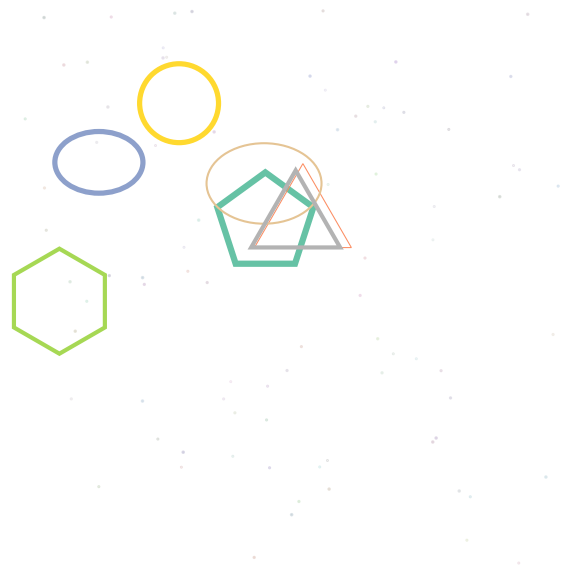[{"shape": "pentagon", "thickness": 3, "radius": 0.44, "center": [0.459, 0.613]}, {"shape": "triangle", "thickness": 0.5, "radius": 0.48, "center": [0.524, 0.619]}, {"shape": "oval", "thickness": 2.5, "radius": 0.38, "center": [0.171, 0.718]}, {"shape": "hexagon", "thickness": 2, "radius": 0.45, "center": [0.103, 0.478]}, {"shape": "circle", "thickness": 2.5, "radius": 0.34, "center": [0.31, 0.82]}, {"shape": "oval", "thickness": 1, "radius": 0.5, "center": [0.457, 0.681]}, {"shape": "triangle", "thickness": 2, "radius": 0.44, "center": [0.512, 0.615]}]